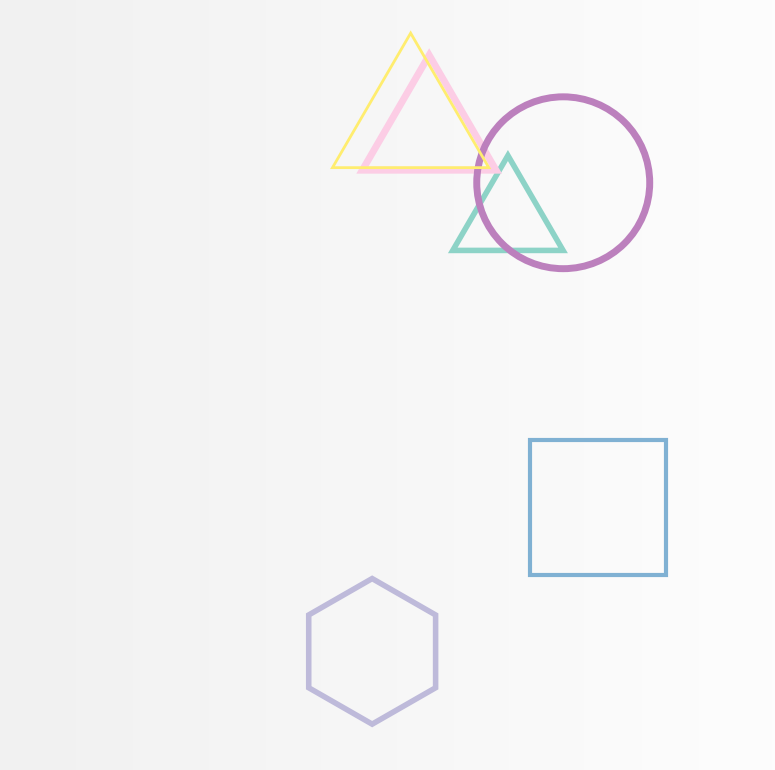[{"shape": "triangle", "thickness": 2, "radius": 0.41, "center": [0.655, 0.716]}, {"shape": "hexagon", "thickness": 2, "radius": 0.47, "center": [0.48, 0.154]}, {"shape": "square", "thickness": 1.5, "radius": 0.44, "center": [0.772, 0.341]}, {"shape": "triangle", "thickness": 2.5, "radius": 0.5, "center": [0.554, 0.829]}, {"shape": "circle", "thickness": 2.5, "radius": 0.56, "center": [0.727, 0.763]}, {"shape": "triangle", "thickness": 1, "radius": 0.58, "center": [0.53, 0.841]}]